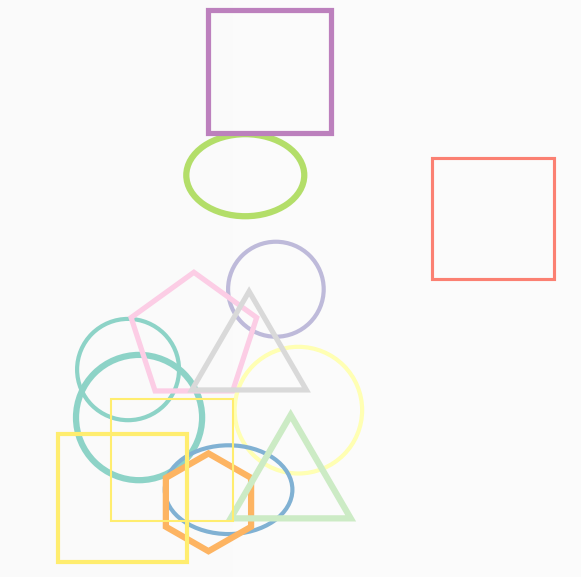[{"shape": "circle", "thickness": 2, "radius": 0.44, "center": [0.22, 0.359]}, {"shape": "circle", "thickness": 3, "radius": 0.54, "center": [0.239, 0.276]}, {"shape": "circle", "thickness": 2, "radius": 0.55, "center": [0.513, 0.289]}, {"shape": "circle", "thickness": 2, "radius": 0.41, "center": [0.475, 0.498]}, {"shape": "square", "thickness": 1.5, "radius": 0.52, "center": [0.848, 0.62]}, {"shape": "oval", "thickness": 2, "radius": 0.55, "center": [0.393, 0.151]}, {"shape": "hexagon", "thickness": 3, "radius": 0.42, "center": [0.359, 0.129]}, {"shape": "oval", "thickness": 3, "radius": 0.51, "center": [0.422, 0.696]}, {"shape": "pentagon", "thickness": 2.5, "radius": 0.57, "center": [0.334, 0.414]}, {"shape": "triangle", "thickness": 2.5, "radius": 0.57, "center": [0.429, 0.381]}, {"shape": "square", "thickness": 2.5, "radius": 0.53, "center": [0.463, 0.876]}, {"shape": "triangle", "thickness": 3, "radius": 0.6, "center": [0.5, 0.161]}, {"shape": "square", "thickness": 1, "radius": 0.53, "center": [0.296, 0.203]}, {"shape": "square", "thickness": 2, "radius": 0.55, "center": [0.211, 0.137]}]